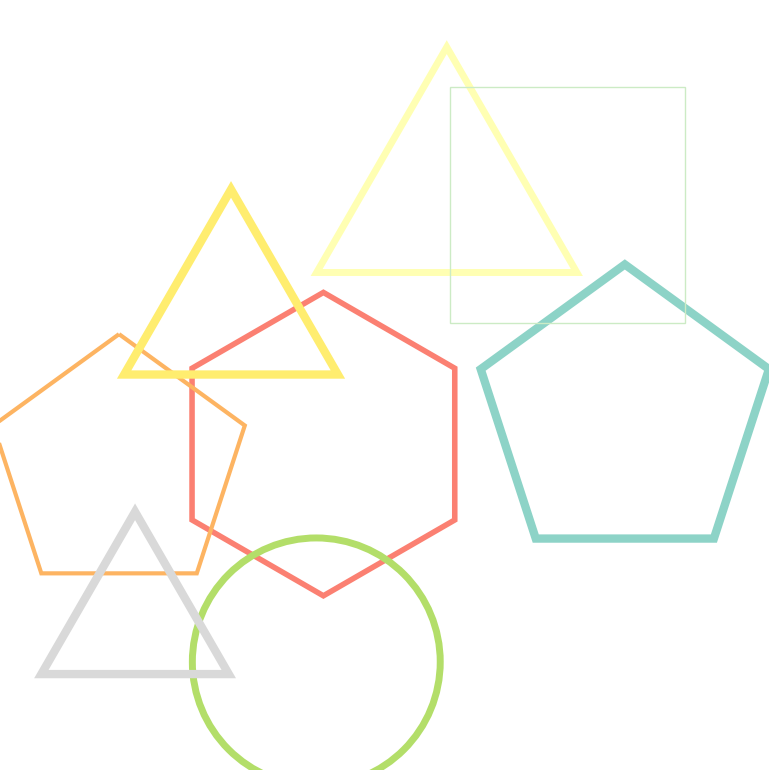[{"shape": "pentagon", "thickness": 3, "radius": 0.98, "center": [0.811, 0.46]}, {"shape": "triangle", "thickness": 2.5, "radius": 0.98, "center": [0.58, 0.744]}, {"shape": "hexagon", "thickness": 2, "radius": 0.98, "center": [0.42, 0.423]}, {"shape": "pentagon", "thickness": 1.5, "radius": 0.86, "center": [0.155, 0.394]}, {"shape": "circle", "thickness": 2.5, "radius": 0.8, "center": [0.411, 0.14]}, {"shape": "triangle", "thickness": 3, "radius": 0.7, "center": [0.175, 0.195]}, {"shape": "square", "thickness": 0.5, "radius": 0.76, "center": [0.737, 0.734]}, {"shape": "triangle", "thickness": 3, "radius": 0.8, "center": [0.3, 0.594]}]